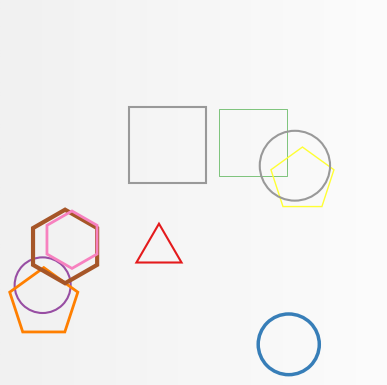[{"shape": "triangle", "thickness": 1.5, "radius": 0.34, "center": [0.41, 0.352]}, {"shape": "circle", "thickness": 2.5, "radius": 0.39, "center": [0.745, 0.106]}, {"shape": "square", "thickness": 0.5, "radius": 0.43, "center": [0.653, 0.63]}, {"shape": "circle", "thickness": 1.5, "radius": 0.36, "center": [0.11, 0.259]}, {"shape": "pentagon", "thickness": 2, "radius": 0.46, "center": [0.113, 0.213]}, {"shape": "pentagon", "thickness": 1, "radius": 0.43, "center": [0.78, 0.533]}, {"shape": "hexagon", "thickness": 3, "radius": 0.48, "center": [0.168, 0.36]}, {"shape": "hexagon", "thickness": 2, "radius": 0.37, "center": [0.186, 0.377]}, {"shape": "square", "thickness": 1.5, "radius": 0.49, "center": [0.433, 0.623]}, {"shape": "circle", "thickness": 1.5, "radius": 0.45, "center": [0.761, 0.57]}]